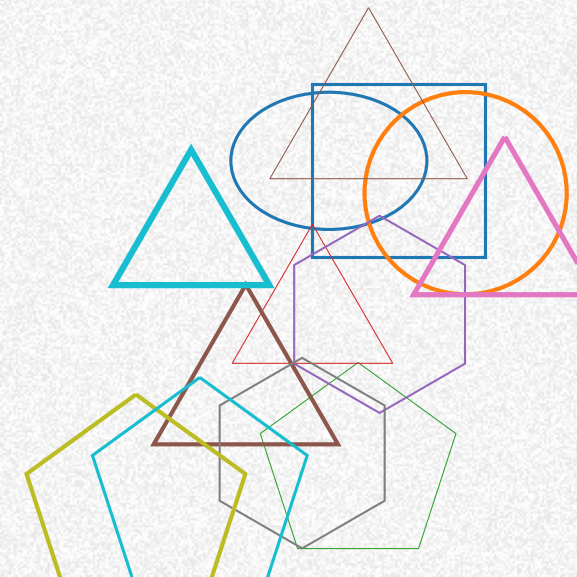[{"shape": "square", "thickness": 1.5, "radius": 0.75, "center": [0.69, 0.703]}, {"shape": "oval", "thickness": 1.5, "radius": 0.85, "center": [0.569, 0.721]}, {"shape": "circle", "thickness": 2, "radius": 0.88, "center": [0.806, 0.665]}, {"shape": "pentagon", "thickness": 0.5, "radius": 0.89, "center": [0.62, 0.193]}, {"shape": "triangle", "thickness": 0.5, "radius": 0.8, "center": [0.541, 0.45]}, {"shape": "hexagon", "thickness": 1, "radius": 0.85, "center": [0.657, 0.455]}, {"shape": "triangle", "thickness": 0.5, "radius": 0.99, "center": [0.638, 0.788]}, {"shape": "triangle", "thickness": 2, "radius": 0.92, "center": [0.426, 0.322]}, {"shape": "triangle", "thickness": 2.5, "radius": 0.91, "center": [0.874, 0.58]}, {"shape": "hexagon", "thickness": 1, "radius": 0.82, "center": [0.523, 0.215]}, {"shape": "pentagon", "thickness": 2, "radius": 1.0, "center": [0.235, 0.117]}, {"shape": "triangle", "thickness": 3, "radius": 0.78, "center": [0.331, 0.584]}, {"shape": "pentagon", "thickness": 1.5, "radius": 0.98, "center": [0.346, 0.15]}]